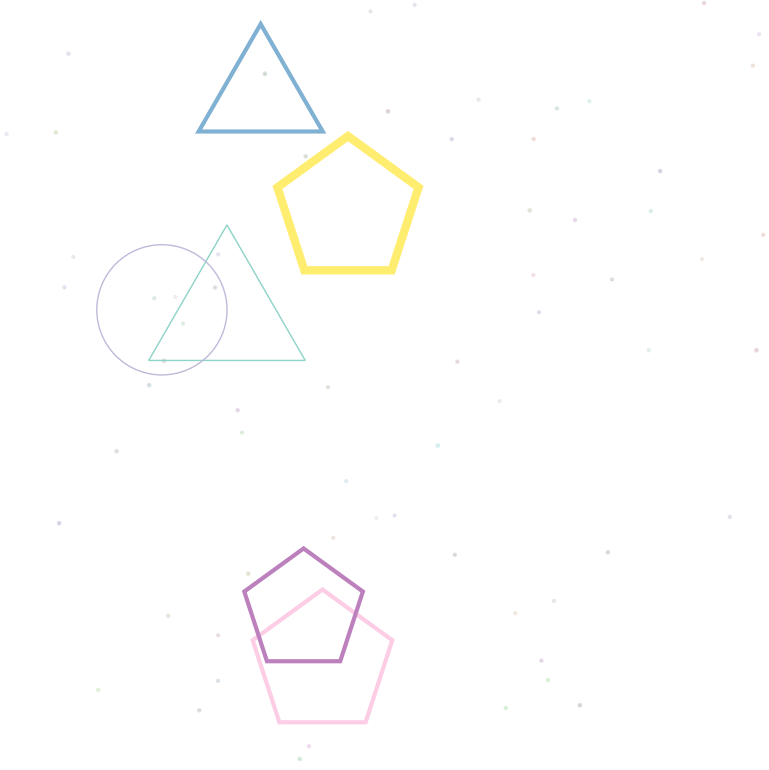[{"shape": "triangle", "thickness": 0.5, "radius": 0.59, "center": [0.295, 0.591]}, {"shape": "circle", "thickness": 0.5, "radius": 0.42, "center": [0.21, 0.598]}, {"shape": "triangle", "thickness": 1.5, "radius": 0.47, "center": [0.339, 0.876]}, {"shape": "pentagon", "thickness": 1.5, "radius": 0.48, "center": [0.419, 0.139]}, {"shape": "pentagon", "thickness": 1.5, "radius": 0.4, "center": [0.394, 0.207]}, {"shape": "pentagon", "thickness": 3, "radius": 0.48, "center": [0.452, 0.727]}]